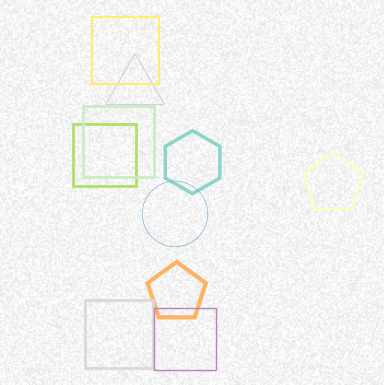[{"shape": "hexagon", "thickness": 2.5, "radius": 0.41, "center": [0.5, 0.579]}, {"shape": "pentagon", "thickness": 1.5, "radius": 0.41, "center": [0.866, 0.524]}, {"shape": "triangle", "thickness": 0.5, "radius": 0.44, "center": [0.351, 0.773]}, {"shape": "circle", "thickness": 0.5, "radius": 0.43, "center": [0.455, 0.444]}, {"shape": "pentagon", "thickness": 3, "radius": 0.4, "center": [0.459, 0.24]}, {"shape": "square", "thickness": 2, "radius": 0.4, "center": [0.271, 0.597]}, {"shape": "square", "thickness": 2, "radius": 0.44, "center": [0.309, 0.132]}, {"shape": "square", "thickness": 1, "radius": 0.4, "center": [0.481, 0.12]}, {"shape": "square", "thickness": 2, "radius": 0.46, "center": [0.307, 0.633]}, {"shape": "square", "thickness": 1.5, "radius": 0.43, "center": [0.326, 0.869]}]